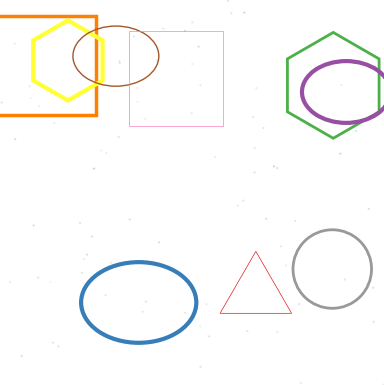[{"shape": "triangle", "thickness": 0.5, "radius": 0.54, "center": [0.665, 0.24]}, {"shape": "oval", "thickness": 3, "radius": 0.75, "center": [0.36, 0.214]}, {"shape": "hexagon", "thickness": 2, "radius": 0.69, "center": [0.866, 0.778]}, {"shape": "oval", "thickness": 3, "radius": 0.57, "center": [0.899, 0.761]}, {"shape": "square", "thickness": 2.5, "radius": 0.64, "center": [0.121, 0.831]}, {"shape": "hexagon", "thickness": 3, "radius": 0.52, "center": [0.176, 0.843]}, {"shape": "oval", "thickness": 1, "radius": 0.56, "center": [0.301, 0.854]}, {"shape": "square", "thickness": 0.5, "radius": 0.61, "center": [0.457, 0.797]}, {"shape": "circle", "thickness": 2, "radius": 0.51, "center": [0.863, 0.301]}]